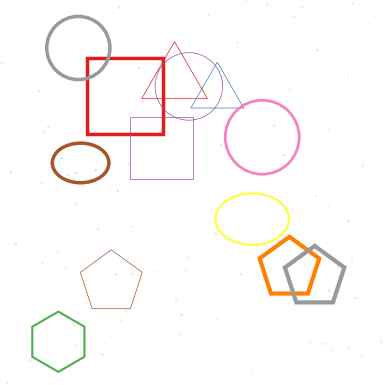[{"shape": "square", "thickness": 2.5, "radius": 0.49, "center": [0.324, 0.751]}, {"shape": "triangle", "thickness": 0.5, "radius": 0.49, "center": [0.453, 0.793]}, {"shape": "triangle", "thickness": 0.5, "radius": 0.4, "center": [0.564, 0.759]}, {"shape": "hexagon", "thickness": 1.5, "radius": 0.39, "center": [0.152, 0.112]}, {"shape": "square", "thickness": 0.5, "radius": 0.41, "center": [0.42, 0.615]}, {"shape": "circle", "thickness": 0.5, "radius": 0.44, "center": [0.49, 0.776]}, {"shape": "pentagon", "thickness": 3, "radius": 0.41, "center": [0.752, 0.303]}, {"shape": "oval", "thickness": 1.5, "radius": 0.48, "center": [0.655, 0.431]}, {"shape": "oval", "thickness": 2.5, "radius": 0.37, "center": [0.209, 0.577]}, {"shape": "pentagon", "thickness": 0.5, "radius": 0.42, "center": [0.289, 0.267]}, {"shape": "circle", "thickness": 2, "radius": 0.48, "center": [0.681, 0.644]}, {"shape": "circle", "thickness": 2.5, "radius": 0.41, "center": [0.203, 0.875]}, {"shape": "pentagon", "thickness": 3, "radius": 0.41, "center": [0.817, 0.28]}]